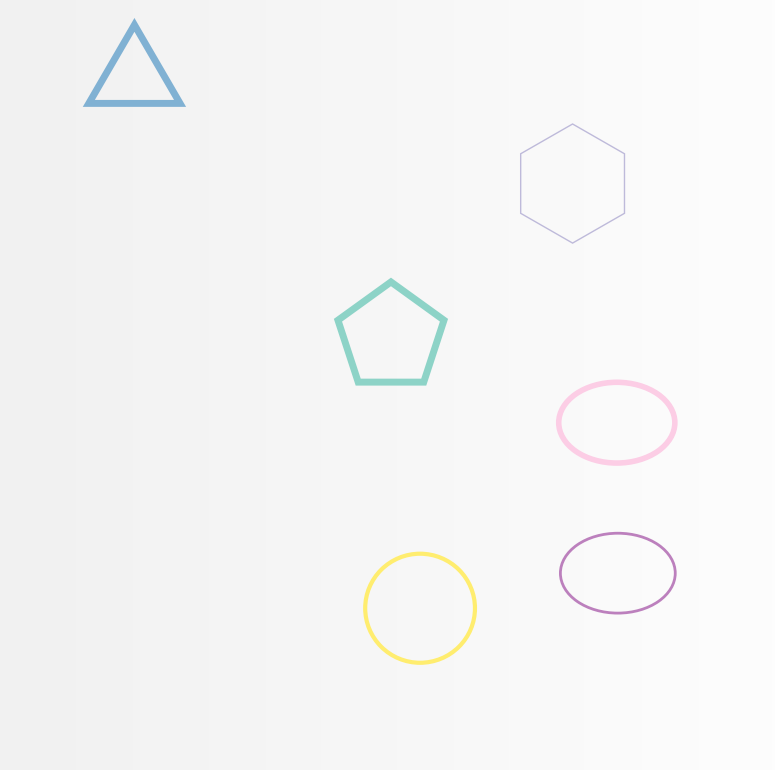[{"shape": "pentagon", "thickness": 2.5, "radius": 0.36, "center": [0.504, 0.562]}, {"shape": "hexagon", "thickness": 0.5, "radius": 0.39, "center": [0.739, 0.762]}, {"shape": "triangle", "thickness": 2.5, "radius": 0.34, "center": [0.173, 0.9]}, {"shape": "oval", "thickness": 2, "radius": 0.37, "center": [0.796, 0.451]}, {"shape": "oval", "thickness": 1, "radius": 0.37, "center": [0.797, 0.256]}, {"shape": "circle", "thickness": 1.5, "radius": 0.35, "center": [0.542, 0.21]}]